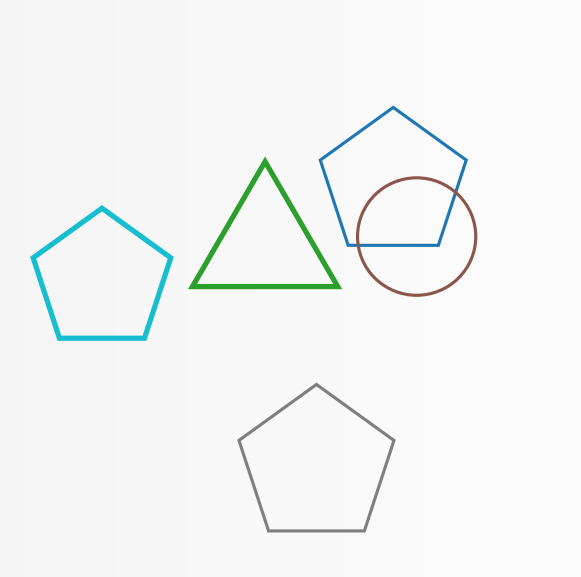[{"shape": "pentagon", "thickness": 1.5, "radius": 0.66, "center": [0.677, 0.681]}, {"shape": "triangle", "thickness": 2.5, "radius": 0.72, "center": [0.456, 0.575]}, {"shape": "circle", "thickness": 1.5, "radius": 0.51, "center": [0.717, 0.59]}, {"shape": "pentagon", "thickness": 1.5, "radius": 0.7, "center": [0.544, 0.193]}, {"shape": "pentagon", "thickness": 2.5, "radius": 0.62, "center": [0.175, 0.514]}]